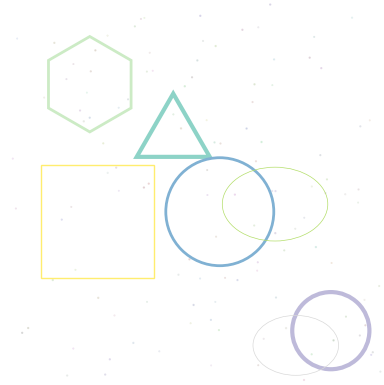[{"shape": "triangle", "thickness": 3, "radius": 0.55, "center": [0.45, 0.647]}, {"shape": "circle", "thickness": 3, "radius": 0.5, "center": [0.859, 0.141]}, {"shape": "circle", "thickness": 2, "radius": 0.7, "center": [0.571, 0.45]}, {"shape": "oval", "thickness": 0.5, "radius": 0.68, "center": [0.714, 0.47]}, {"shape": "oval", "thickness": 0.5, "radius": 0.56, "center": [0.768, 0.103]}, {"shape": "hexagon", "thickness": 2, "radius": 0.62, "center": [0.233, 0.781]}, {"shape": "square", "thickness": 1, "radius": 0.73, "center": [0.254, 0.425]}]